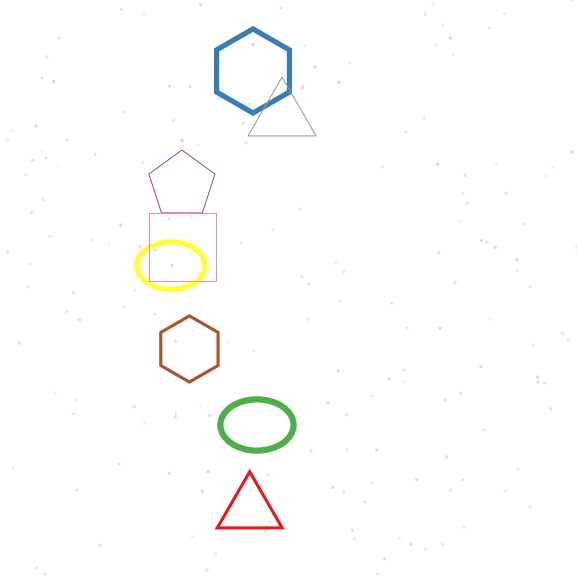[{"shape": "triangle", "thickness": 1.5, "radius": 0.32, "center": [0.432, 0.117]}, {"shape": "hexagon", "thickness": 2.5, "radius": 0.36, "center": [0.438, 0.876]}, {"shape": "oval", "thickness": 3, "radius": 0.32, "center": [0.445, 0.263]}, {"shape": "pentagon", "thickness": 0.5, "radius": 0.3, "center": [0.315, 0.679]}, {"shape": "oval", "thickness": 2.5, "radius": 0.29, "center": [0.296, 0.539]}, {"shape": "hexagon", "thickness": 1.5, "radius": 0.29, "center": [0.328, 0.395]}, {"shape": "square", "thickness": 0.5, "radius": 0.29, "center": [0.316, 0.572]}, {"shape": "triangle", "thickness": 0.5, "radius": 0.34, "center": [0.488, 0.798]}]